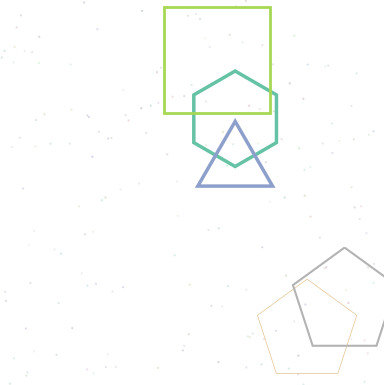[{"shape": "hexagon", "thickness": 2.5, "radius": 0.62, "center": [0.611, 0.692]}, {"shape": "triangle", "thickness": 2.5, "radius": 0.56, "center": [0.611, 0.573]}, {"shape": "square", "thickness": 2, "radius": 0.69, "center": [0.563, 0.845]}, {"shape": "pentagon", "thickness": 0.5, "radius": 0.68, "center": [0.798, 0.139]}, {"shape": "pentagon", "thickness": 1.5, "radius": 0.7, "center": [0.895, 0.216]}]